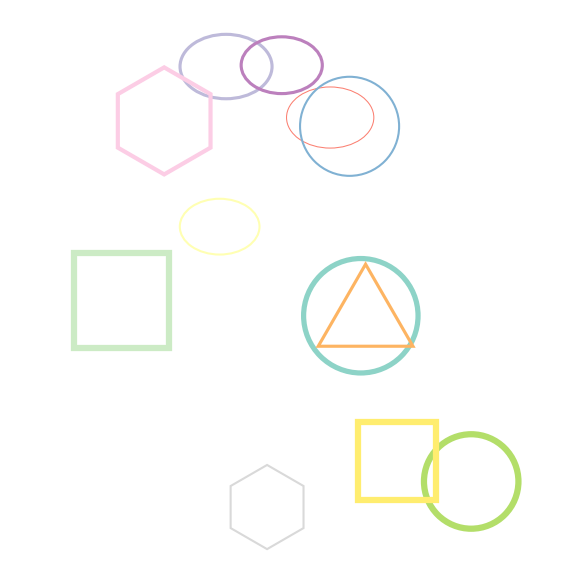[{"shape": "circle", "thickness": 2.5, "radius": 0.5, "center": [0.625, 0.452]}, {"shape": "oval", "thickness": 1, "radius": 0.34, "center": [0.38, 0.607]}, {"shape": "oval", "thickness": 1.5, "radius": 0.4, "center": [0.391, 0.884]}, {"shape": "oval", "thickness": 0.5, "radius": 0.38, "center": [0.572, 0.796]}, {"shape": "circle", "thickness": 1, "radius": 0.43, "center": [0.605, 0.78]}, {"shape": "triangle", "thickness": 1.5, "radius": 0.47, "center": [0.633, 0.447]}, {"shape": "circle", "thickness": 3, "radius": 0.41, "center": [0.816, 0.165]}, {"shape": "hexagon", "thickness": 2, "radius": 0.46, "center": [0.284, 0.79]}, {"shape": "hexagon", "thickness": 1, "radius": 0.36, "center": [0.462, 0.121]}, {"shape": "oval", "thickness": 1.5, "radius": 0.35, "center": [0.488, 0.886]}, {"shape": "square", "thickness": 3, "radius": 0.41, "center": [0.21, 0.478]}, {"shape": "square", "thickness": 3, "radius": 0.34, "center": [0.687, 0.2]}]